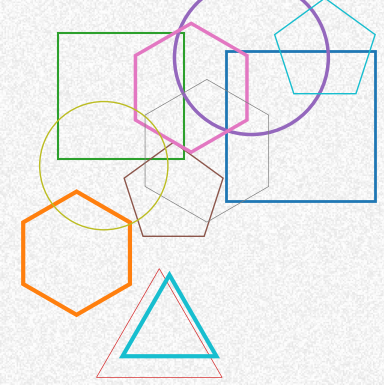[{"shape": "square", "thickness": 2, "radius": 0.97, "center": [0.781, 0.672]}, {"shape": "hexagon", "thickness": 3, "radius": 0.8, "center": [0.199, 0.342]}, {"shape": "square", "thickness": 1.5, "radius": 0.82, "center": [0.314, 0.75]}, {"shape": "triangle", "thickness": 0.5, "radius": 0.94, "center": [0.414, 0.114]}, {"shape": "circle", "thickness": 2.5, "radius": 1.0, "center": [0.653, 0.85]}, {"shape": "pentagon", "thickness": 1, "radius": 0.68, "center": [0.451, 0.496]}, {"shape": "hexagon", "thickness": 2.5, "radius": 0.84, "center": [0.497, 0.772]}, {"shape": "hexagon", "thickness": 0.5, "radius": 0.93, "center": [0.537, 0.608]}, {"shape": "circle", "thickness": 1, "radius": 0.83, "center": [0.27, 0.57]}, {"shape": "triangle", "thickness": 3, "radius": 0.7, "center": [0.44, 0.145]}, {"shape": "pentagon", "thickness": 1, "radius": 0.69, "center": [0.844, 0.868]}]